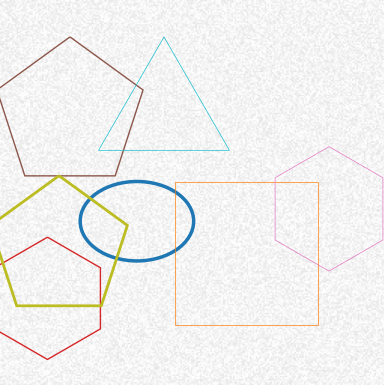[{"shape": "oval", "thickness": 2.5, "radius": 0.74, "center": [0.356, 0.425]}, {"shape": "square", "thickness": 0.5, "radius": 0.93, "center": [0.64, 0.342]}, {"shape": "hexagon", "thickness": 1, "radius": 0.79, "center": [0.123, 0.225]}, {"shape": "pentagon", "thickness": 1, "radius": 1.0, "center": [0.182, 0.705]}, {"shape": "hexagon", "thickness": 0.5, "radius": 0.81, "center": [0.855, 0.458]}, {"shape": "pentagon", "thickness": 2, "radius": 0.93, "center": [0.153, 0.357]}, {"shape": "triangle", "thickness": 0.5, "radius": 0.98, "center": [0.426, 0.708]}]